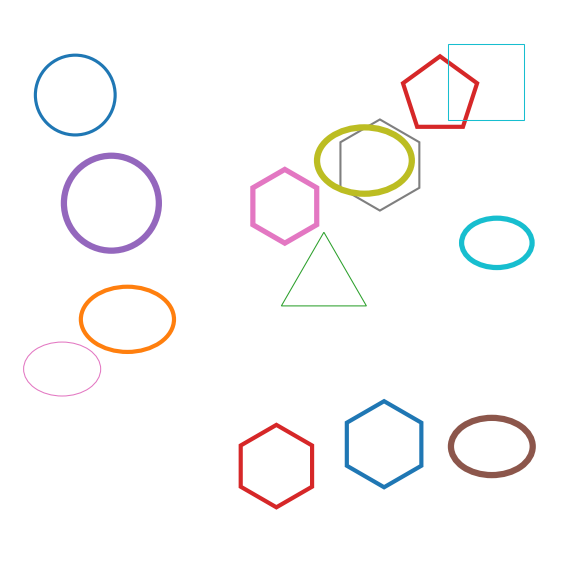[{"shape": "circle", "thickness": 1.5, "radius": 0.35, "center": [0.13, 0.835]}, {"shape": "hexagon", "thickness": 2, "radius": 0.37, "center": [0.665, 0.23]}, {"shape": "oval", "thickness": 2, "radius": 0.4, "center": [0.221, 0.446]}, {"shape": "triangle", "thickness": 0.5, "radius": 0.43, "center": [0.561, 0.512]}, {"shape": "hexagon", "thickness": 2, "radius": 0.36, "center": [0.479, 0.192]}, {"shape": "pentagon", "thickness": 2, "radius": 0.34, "center": [0.762, 0.834]}, {"shape": "circle", "thickness": 3, "radius": 0.41, "center": [0.193, 0.647]}, {"shape": "oval", "thickness": 3, "radius": 0.35, "center": [0.852, 0.226]}, {"shape": "hexagon", "thickness": 2.5, "radius": 0.32, "center": [0.493, 0.642]}, {"shape": "oval", "thickness": 0.5, "radius": 0.33, "center": [0.108, 0.36]}, {"shape": "hexagon", "thickness": 1, "radius": 0.39, "center": [0.658, 0.713]}, {"shape": "oval", "thickness": 3, "radius": 0.41, "center": [0.631, 0.721]}, {"shape": "oval", "thickness": 2.5, "radius": 0.31, "center": [0.86, 0.579]}, {"shape": "square", "thickness": 0.5, "radius": 0.33, "center": [0.842, 0.858]}]